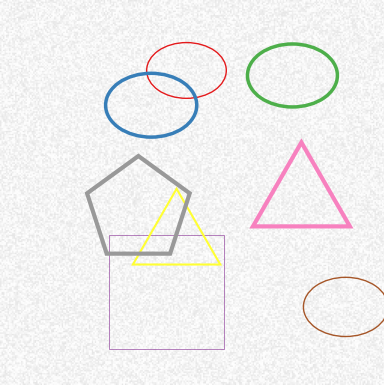[{"shape": "oval", "thickness": 1, "radius": 0.52, "center": [0.484, 0.817]}, {"shape": "oval", "thickness": 2.5, "radius": 0.59, "center": [0.393, 0.727]}, {"shape": "oval", "thickness": 2.5, "radius": 0.58, "center": [0.76, 0.804]}, {"shape": "square", "thickness": 0.5, "radius": 0.74, "center": [0.432, 0.242]}, {"shape": "triangle", "thickness": 1.5, "radius": 0.66, "center": [0.459, 0.378]}, {"shape": "oval", "thickness": 1, "radius": 0.55, "center": [0.898, 0.203]}, {"shape": "triangle", "thickness": 3, "radius": 0.73, "center": [0.783, 0.485]}, {"shape": "pentagon", "thickness": 3, "radius": 0.7, "center": [0.359, 0.455]}]